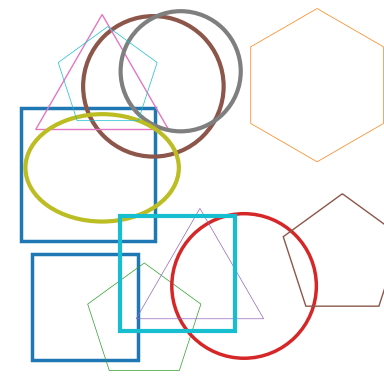[{"shape": "square", "thickness": 2.5, "radius": 0.69, "center": [0.221, 0.203]}, {"shape": "square", "thickness": 2.5, "radius": 0.87, "center": [0.229, 0.547]}, {"shape": "hexagon", "thickness": 0.5, "radius": 1.0, "center": [0.824, 0.779]}, {"shape": "pentagon", "thickness": 0.5, "radius": 0.77, "center": [0.375, 0.162]}, {"shape": "circle", "thickness": 2.5, "radius": 0.94, "center": [0.634, 0.257]}, {"shape": "triangle", "thickness": 0.5, "radius": 0.96, "center": [0.519, 0.268]}, {"shape": "circle", "thickness": 3, "radius": 0.91, "center": [0.398, 0.776]}, {"shape": "pentagon", "thickness": 1, "radius": 0.81, "center": [0.889, 0.335]}, {"shape": "triangle", "thickness": 1, "radius": 1.0, "center": [0.265, 0.763]}, {"shape": "circle", "thickness": 3, "radius": 0.78, "center": [0.469, 0.815]}, {"shape": "oval", "thickness": 3, "radius": 1.0, "center": [0.265, 0.564]}, {"shape": "square", "thickness": 3, "radius": 0.75, "center": [0.462, 0.29]}, {"shape": "pentagon", "thickness": 0.5, "radius": 0.68, "center": [0.28, 0.796]}]